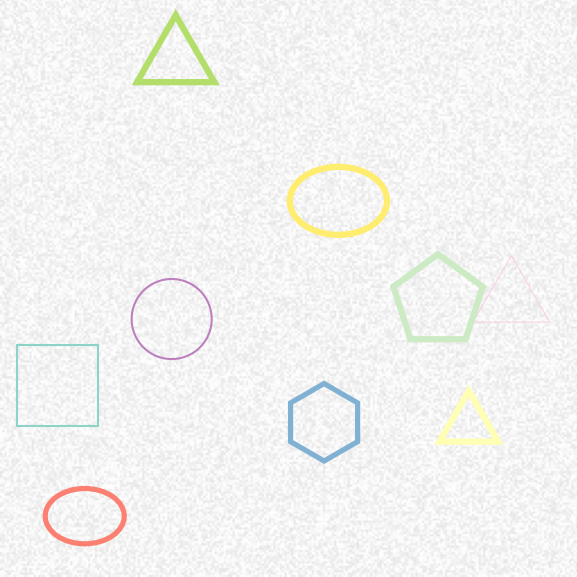[{"shape": "square", "thickness": 1, "radius": 0.35, "center": [0.1, 0.331]}, {"shape": "triangle", "thickness": 3, "radius": 0.29, "center": [0.812, 0.264]}, {"shape": "oval", "thickness": 2.5, "radius": 0.34, "center": [0.147, 0.105]}, {"shape": "hexagon", "thickness": 2.5, "radius": 0.34, "center": [0.561, 0.268]}, {"shape": "triangle", "thickness": 3, "radius": 0.39, "center": [0.304, 0.896]}, {"shape": "triangle", "thickness": 0.5, "radius": 0.38, "center": [0.885, 0.48]}, {"shape": "circle", "thickness": 1, "radius": 0.35, "center": [0.297, 0.447]}, {"shape": "pentagon", "thickness": 3, "radius": 0.41, "center": [0.759, 0.478]}, {"shape": "oval", "thickness": 3, "radius": 0.42, "center": [0.586, 0.651]}]